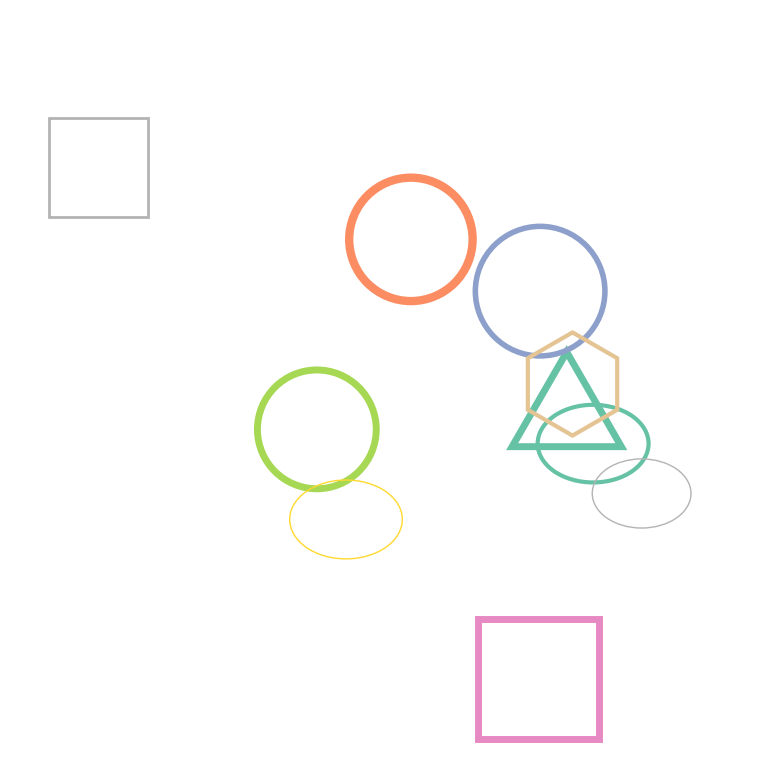[{"shape": "triangle", "thickness": 2.5, "radius": 0.41, "center": [0.736, 0.461]}, {"shape": "oval", "thickness": 1.5, "radius": 0.36, "center": [0.77, 0.424]}, {"shape": "circle", "thickness": 3, "radius": 0.4, "center": [0.534, 0.689]}, {"shape": "circle", "thickness": 2, "radius": 0.42, "center": [0.701, 0.622]}, {"shape": "square", "thickness": 2.5, "radius": 0.39, "center": [0.699, 0.118]}, {"shape": "circle", "thickness": 2.5, "radius": 0.39, "center": [0.411, 0.442]}, {"shape": "oval", "thickness": 0.5, "radius": 0.37, "center": [0.449, 0.325]}, {"shape": "hexagon", "thickness": 1.5, "radius": 0.33, "center": [0.744, 0.501]}, {"shape": "oval", "thickness": 0.5, "radius": 0.32, "center": [0.833, 0.359]}, {"shape": "square", "thickness": 1, "radius": 0.32, "center": [0.127, 0.783]}]